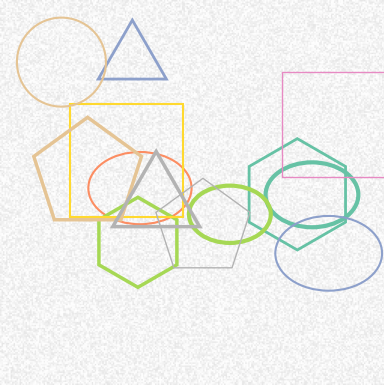[{"shape": "oval", "thickness": 3, "radius": 0.6, "center": [0.81, 0.494]}, {"shape": "hexagon", "thickness": 2, "radius": 0.72, "center": [0.772, 0.495]}, {"shape": "oval", "thickness": 1.5, "radius": 0.67, "center": [0.364, 0.511]}, {"shape": "triangle", "thickness": 2, "radius": 0.51, "center": [0.344, 0.846]}, {"shape": "oval", "thickness": 1.5, "radius": 0.69, "center": [0.854, 0.342]}, {"shape": "square", "thickness": 1, "radius": 0.68, "center": [0.869, 0.677]}, {"shape": "hexagon", "thickness": 2.5, "radius": 0.58, "center": [0.358, 0.371]}, {"shape": "oval", "thickness": 3, "radius": 0.53, "center": [0.597, 0.443]}, {"shape": "square", "thickness": 1.5, "radius": 0.73, "center": [0.329, 0.584]}, {"shape": "pentagon", "thickness": 2.5, "radius": 0.74, "center": [0.228, 0.548]}, {"shape": "circle", "thickness": 1.5, "radius": 0.58, "center": [0.16, 0.839]}, {"shape": "triangle", "thickness": 2.5, "radius": 0.65, "center": [0.406, 0.476]}, {"shape": "pentagon", "thickness": 1, "radius": 0.64, "center": [0.527, 0.408]}]